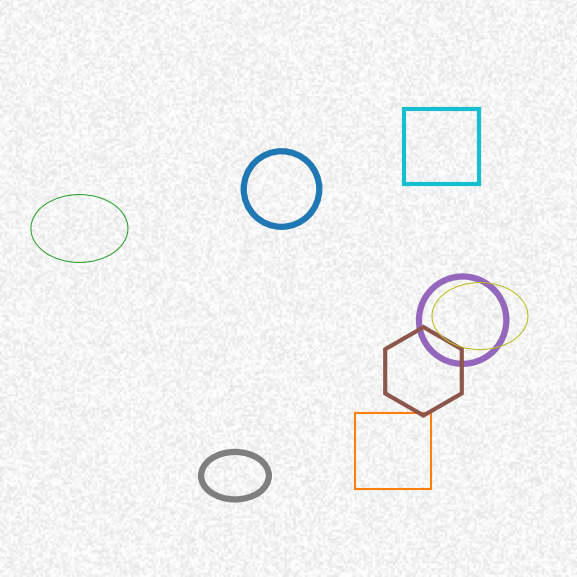[{"shape": "circle", "thickness": 3, "radius": 0.33, "center": [0.487, 0.672]}, {"shape": "square", "thickness": 1, "radius": 0.33, "center": [0.681, 0.219]}, {"shape": "oval", "thickness": 0.5, "radius": 0.42, "center": [0.138, 0.603]}, {"shape": "circle", "thickness": 3, "radius": 0.38, "center": [0.801, 0.445]}, {"shape": "hexagon", "thickness": 2, "radius": 0.38, "center": [0.733, 0.356]}, {"shape": "oval", "thickness": 3, "radius": 0.29, "center": [0.407, 0.175]}, {"shape": "oval", "thickness": 0.5, "radius": 0.41, "center": [0.831, 0.452]}, {"shape": "square", "thickness": 2, "radius": 0.32, "center": [0.764, 0.746]}]